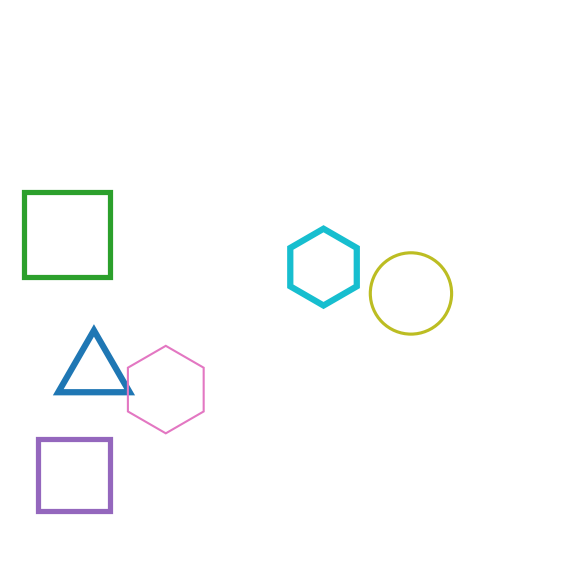[{"shape": "triangle", "thickness": 3, "radius": 0.36, "center": [0.163, 0.356]}, {"shape": "square", "thickness": 2.5, "radius": 0.37, "center": [0.116, 0.594]}, {"shape": "square", "thickness": 2.5, "radius": 0.31, "center": [0.128, 0.176]}, {"shape": "hexagon", "thickness": 1, "radius": 0.38, "center": [0.287, 0.325]}, {"shape": "circle", "thickness": 1.5, "radius": 0.35, "center": [0.712, 0.491]}, {"shape": "hexagon", "thickness": 3, "radius": 0.33, "center": [0.56, 0.537]}]